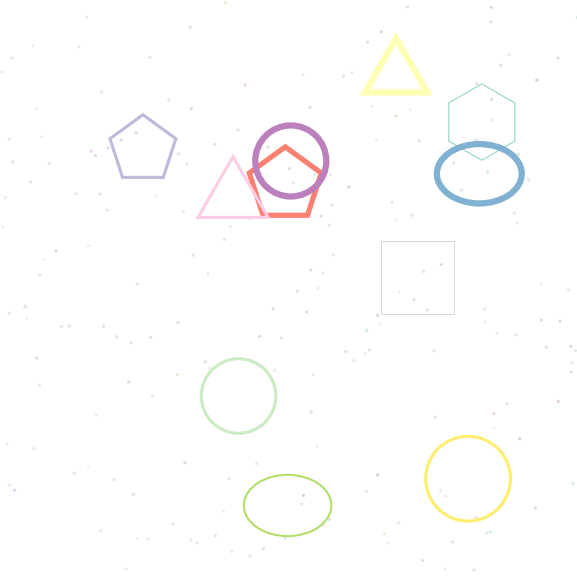[{"shape": "hexagon", "thickness": 0.5, "radius": 0.33, "center": [0.834, 0.788]}, {"shape": "triangle", "thickness": 3, "radius": 0.31, "center": [0.686, 0.87]}, {"shape": "pentagon", "thickness": 1.5, "radius": 0.3, "center": [0.247, 0.74]}, {"shape": "pentagon", "thickness": 2.5, "radius": 0.33, "center": [0.494, 0.679]}, {"shape": "oval", "thickness": 3, "radius": 0.37, "center": [0.83, 0.698]}, {"shape": "oval", "thickness": 1, "radius": 0.38, "center": [0.498, 0.124]}, {"shape": "triangle", "thickness": 1.5, "radius": 0.35, "center": [0.404, 0.658]}, {"shape": "square", "thickness": 0.5, "radius": 0.32, "center": [0.722, 0.519]}, {"shape": "circle", "thickness": 3, "radius": 0.31, "center": [0.504, 0.72]}, {"shape": "circle", "thickness": 1.5, "radius": 0.32, "center": [0.413, 0.313]}, {"shape": "circle", "thickness": 1.5, "radius": 0.37, "center": [0.81, 0.17]}]